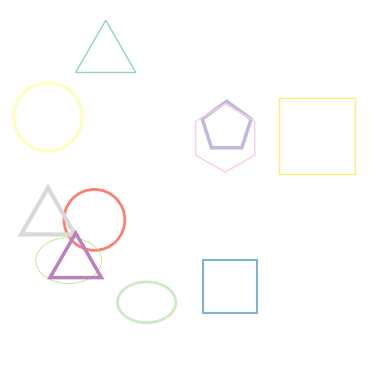[{"shape": "triangle", "thickness": 1, "radius": 0.45, "center": [0.275, 0.857]}, {"shape": "circle", "thickness": 2, "radius": 0.44, "center": [0.124, 0.697]}, {"shape": "pentagon", "thickness": 2.5, "radius": 0.33, "center": [0.589, 0.67]}, {"shape": "circle", "thickness": 2, "radius": 0.4, "center": [0.245, 0.429]}, {"shape": "square", "thickness": 1.5, "radius": 0.35, "center": [0.597, 0.256]}, {"shape": "oval", "thickness": 0.5, "radius": 0.43, "center": [0.178, 0.323]}, {"shape": "hexagon", "thickness": 1, "radius": 0.44, "center": [0.585, 0.641]}, {"shape": "triangle", "thickness": 3, "radius": 0.4, "center": [0.125, 0.431]}, {"shape": "triangle", "thickness": 2.5, "radius": 0.38, "center": [0.197, 0.317]}, {"shape": "oval", "thickness": 2, "radius": 0.38, "center": [0.381, 0.215]}, {"shape": "square", "thickness": 1, "radius": 0.49, "center": [0.823, 0.647]}]